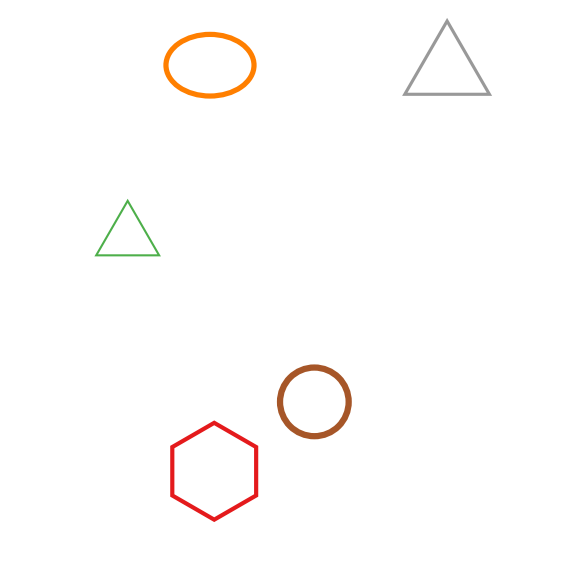[{"shape": "hexagon", "thickness": 2, "radius": 0.42, "center": [0.371, 0.183]}, {"shape": "triangle", "thickness": 1, "radius": 0.31, "center": [0.221, 0.588]}, {"shape": "oval", "thickness": 2.5, "radius": 0.38, "center": [0.364, 0.886]}, {"shape": "circle", "thickness": 3, "radius": 0.3, "center": [0.544, 0.303]}, {"shape": "triangle", "thickness": 1.5, "radius": 0.42, "center": [0.774, 0.878]}]